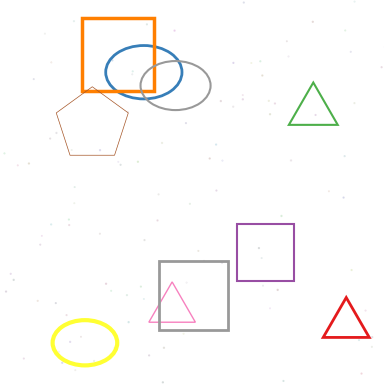[{"shape": "triangle", "thickness": 2, "radius": 0.35, "center": [0.899, 0.158]}, {"shape": "oval", "thickness": 2, "radius": 0.5, "center": [0.374, 0.812]}, {"shape": "triangle", "thickness": 1.5, "radius": 0.37, "center": [0.814, 0.712]}, {"shape": "square", "thickness": 1.5, "radius": 0.37, "center": [0.69, 0.344]}, {"shape": "square", "thickness": 2.5, "radius": 0.47, "center": [0.307, 0.859]}, {"shape": "oval", "thickness": 3, "radius": 0.42, "center": [0.221, 0.11]}, {"shape": "pentagon", "thickness": 0.5, "radius": 0.49, "center": [0.24, 0.676]}, {"shape": "triangle", "thickness": 1, "radius": 0.35, "center": [0.447, 0.198]}, {"shape": "square", "thickness": 2, "radius": 0.45, "center": [0.502, 0.232]}, {"shape": "oval", "thickness": 1.5, "radius": 0.45, "center": [0.456, 0.778]}]